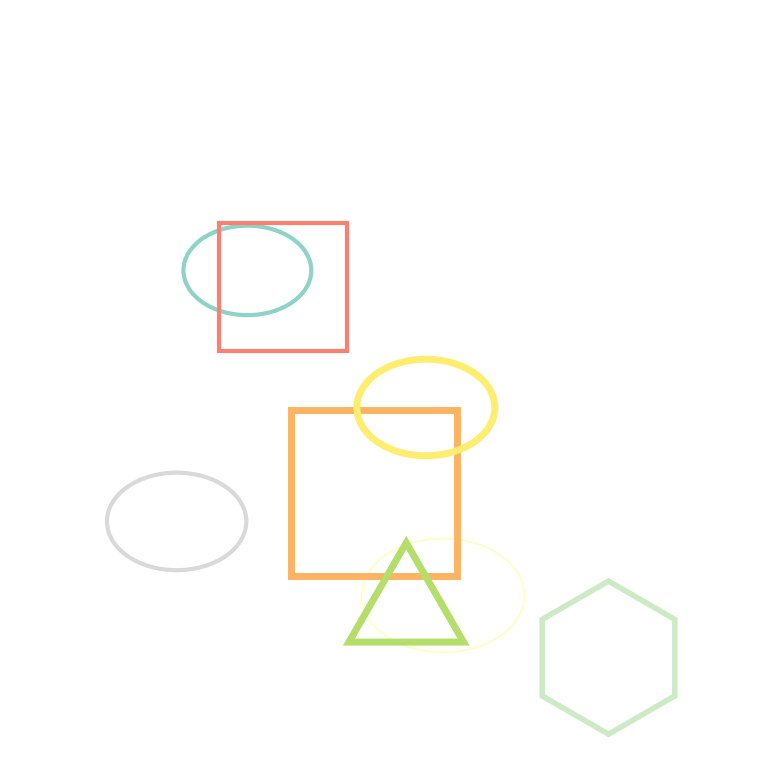[{"shape": "oval", "thickness": 1.5, "radius": 0.42, "center": [0.321, 0.649]}, {"shape": "oval", "thickness": 0.5, "radius": 0.53, "center": [0.575, 0.227]}, {"shape": "square", "thickness": 1.5, "radius": 0.42, "center": [0.367, 0.628]}, {"shape": "square", "thickness": 2.5, "radius": 0.54, "center": [0.485, 0.359]}, {"shape": "triangle", "thickness": 2.5, "radius": 0.43, "center": [0.528, 0.209]}, {"shape": "oval", "thickness": 1.5, "radius": 0.45, "center": [0.229, 0.323]}, {"shape": "hexagon", "thickness": 2, "radius": 0.5, "center": [0.79, 0.146]}, {"shape": "oval", "thickness": 2.5, "radius": 0.45, "center": [0.553, 0.471]}]